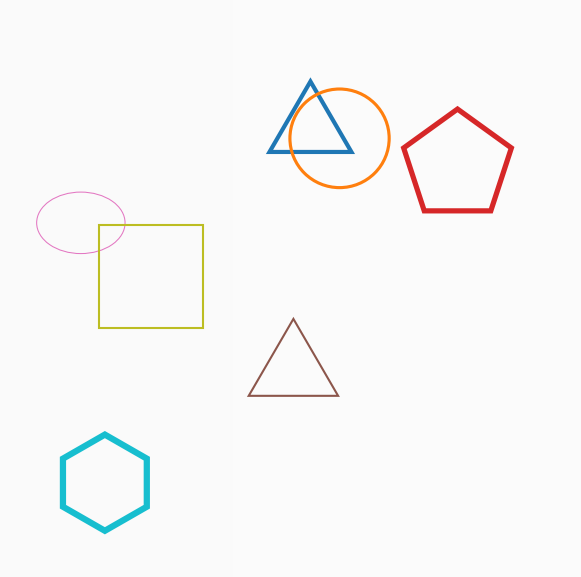[{"shape": "triangle", "thickness": 2, "radius": 0.41, "center": [0.534, 0.777]}, {"shape": "circle", "thickness": 1.5, "radius": 0.43, "center": [0.584, 0.76]}, {"shape": "pentagon", "thickness": 2.5, "radius": 0.49, "center": [0.787, 0.713]}, {"shape": "triangle", "thickness": 1, "radius": 0.44, "center": [0.505, 0.358]}, {"shape": "oval", "thickness": 0.5, "radius": 0.38, "center": [0.139, 0.613]}, {"shape": "square", "thickness": 1, "radius": 0.45, "center": [0.26, 0.52]}, {"shape": "hexagon", "thickness": 3, "radius": 0.42, "center": [0.18, 0.163]}]